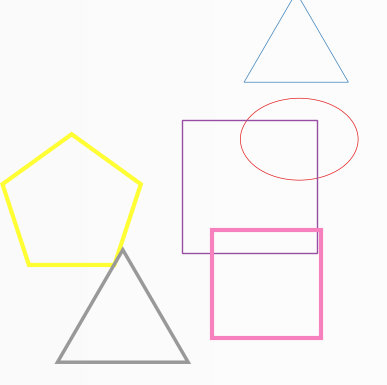[{"shape": "oval", "thickness": 0.5, "radius": 0.76, "center": [0.772, 0.638]}, {"shape": "triangle", "thickness": 0.5, "radius": 0.78, "center": [0.764, 0.864]}, {"shape": "square", "thickness": 1, "radius": 0.87, "center": [0.644, 0.516]}, {"shape": "pentagon", "thickness": 3, "radius": 0.94, "center": [0.185, 0.464]}, {"shape": "square", "thickness": 3, "radius": 0.7, "center": [0.687, 0.263]}, {"shape": "triangle", "thickness": 2.5, "radius": 0.97, "center": [0.317, 0.157]}]